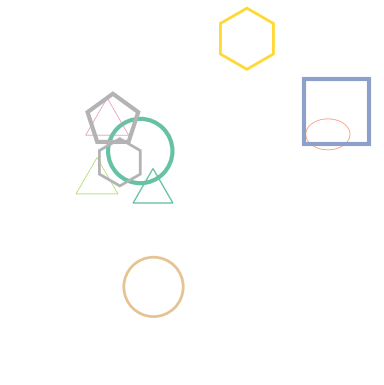[{"shape": "circle", "thickness": 3, "radius": 0.42, "center": [0.364, 0.608]}, {"shape": "triangle", "thickness": 1, "radius": 0.3, "center": [0.397, 0.503]}, {"shape": "oval", "thickness": 0.5, "radius": 0.29, "center": [0.852, 0.651]}, {"shape": "square", "thickness": 3, "radius": 0.42, "center": [0.873, 0.71]}, {"shape": "triangle", "thickness": 0.5, "radius": 0.32, "center": [0.278, 0.681]}, {"shape": "triangle", "thickness": 0.5, "radius": 0.31, "center": [0.252, 0.528]}, {"shape": "hexagon", "thickness": 2, "radius": 0.4, "center": [0.641, 0.899]}, {"shape": "circle", "thickness": 2, "radius": 0.39, "center": [0.399, 0.255]}, {"shape": "hexagon", "thickness": 2, "radius": 0.31, "center": [0.311, 0.578]}, {"shape": "pentagon", "thickness": 3, "radius": 0.35, "center": [0.293, 0.687]}]